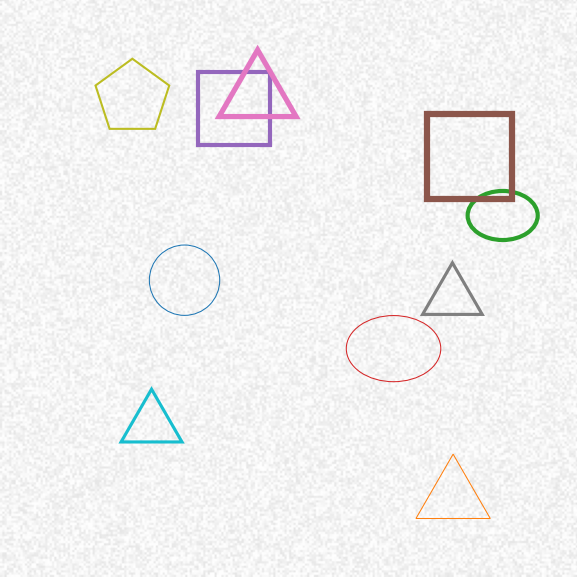[{"shape": "circle", "thickness": 0.5, "radius": 0.3, "center": [0.32, 0.514]}, {"shape": "triangle", "thickness": 0.5, "radius": 0.37, "center": [0.785, 0.138]}, {"shape": "oval", "thickness": 2, "radius": 0.3, "center": [0.87, 0.626]}, {"shape": "oval", "thickness": 0.5, "radius": 0.41, "center": [0.681, 0.395]}, {"shape": "square", "thickness": 2, "radius": 0.31, "center": [0.405, 0.811]}, {"shape": "square", "thickness": 3, "radius": 0.37, "center": [0.812, 0.728]}, {"shape": "triangle", "thickness": 2.5, "radius": 0.38, "center": [0.446, 0.836]}, {"shape": "triangle", "thickness": 1.5, "radius": 0.3, "center": [0.783, 0.484]}, {"shape": "pentagon", "thickness": 1, "radius": 0.34, "center": [0.229, 0.83]}, {"shape": "triangle", "thickness": 1.5, "radius": 0.3, "center": [0.262, 0.264]}]